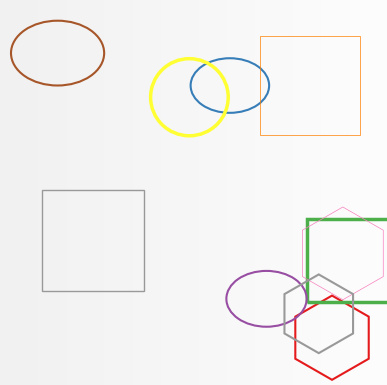[{"shape": "hexagon", "thickness": 1.5, "radius": 0.55, "center": [0.857, 0.123]}, {"shape": "oval", "thickness": 1.5, "radius": 0.51, "center": [0.593, 0.778]}, {"shape": "square", "thickness": 2.5, "radius": 0.54, "center": [0.899, 0.324]}, {"shape": "oval", "thickness": 1.5, "radius": 0.52, "center": [0.688, 0.224]}, {"shape": "square", "thickness": 0.5, "radius": 0.65, "center": [0.799, 0.778]}, {"shape": "circle", "thickness": 2.5, "radius": 0.5, "center": [0.489, 0.747]}, {"shape": "oval", "thickness": 1.5, "radius": 0.6, "center": [0.149, 0.862]}, {"shape": "hexagon", "thickness": 0.5, "radius": 0.6, "center": [0.885, 0.342]}, {"shape": "square", "thickness": 1, "radius": 0.65, "center": [0.24, 0.375]}, {"shape": "hexagon", "thickness": 1.5, "radius": 0.51, "center": [0.823, 0.185]}]